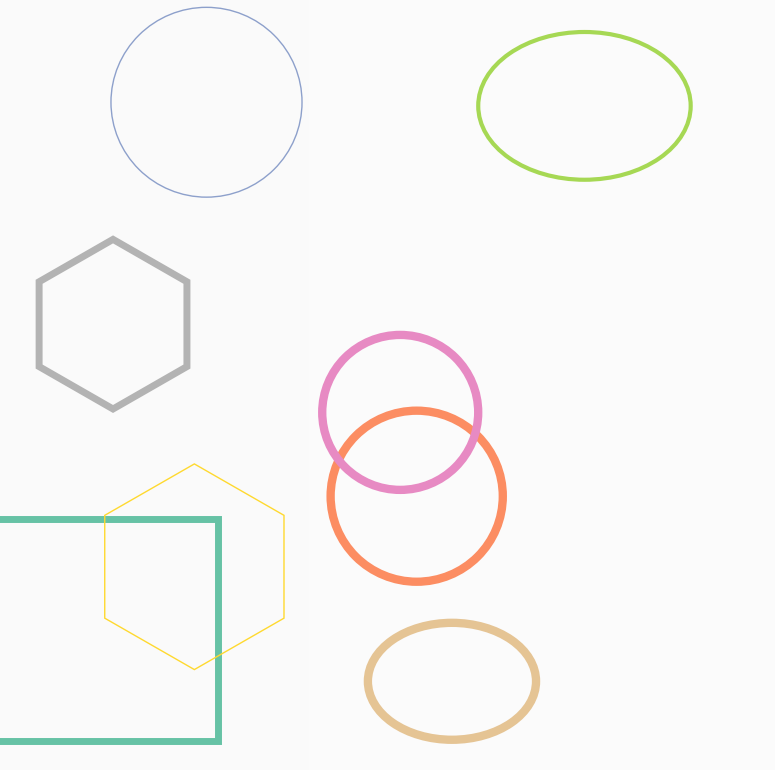[{"shape": "square", "thickness": 2.5, "radius": 0.72, "center": [0.137, 0.182]}, {"shape": "circle", "thickness": 3, "radius": 0.56, "center": [0.538, 0.356]}, {"shape": "circle", "thickness": 0.5, "radius": 0.62, "center": [0.266, 0.867]}, {"shape": "circle", "thickness": 3, "radius": 0.5, "center": [0.516, 0.464]}, {"shape": "oval", "thickness": 1.5, "radius": 0.69, "center": [0.754, 0.863]}, {"shape": "hexagon", "thickness": 0.5, "radius": 0.67, "center": [0.251, 0.264]}, {"shape": "oval", "thickness": 3, "radius": 0.54, "center": [0.583, 0.115]}, {"shape": "hexagon", "thickness": 2.5, "radius": 0.55, "center": [0.146, 0.579]}]